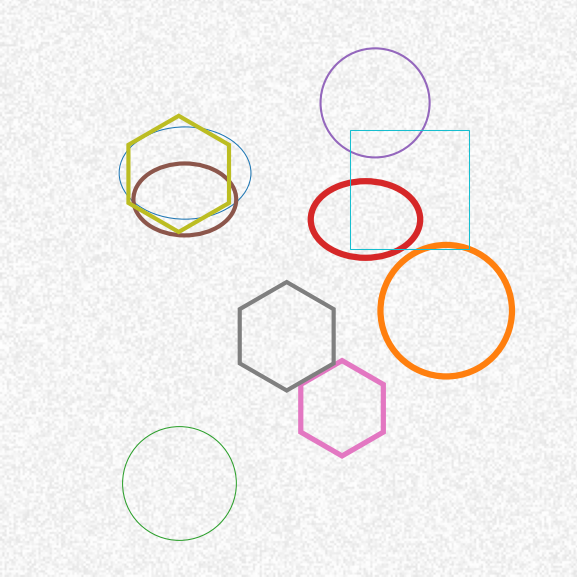[{"shape": "oval", "thickness": 0.5, "radius": 0.57, "center": [0.32, 0.699]}, {"shape": "circle", "thickness": 3, "radius": 0.57, "center": [0.773, 0.461]}, {"shape": "circle", "thickness": 0.5, "radius": 0.49, "center": [0.311, 0.162]}, {"shape": "oval", "thickness": 3, "radius": 0.47, "center": [0.633, 0.619]}, {"shape": "circle", "thickness": 1, "radius": 0.47, "center": [0.649, 0.821]}, {"shape": "oval", "thickness": 2, "radius": 0.44, "center": [0.32, 0.654]}, {"shape": "hexagon", "thickness": 2.5, "radius": 0.41, "center": [0.592, 0.292]}, {"shape": "hexagon", "thickness": 2, "radius": 0.47, "center": [0.496, 0.417]}, {"shape": "hexagon", "thickness": 2, "radius": 0.5, "center": [0.309, 0.698]}, {"shape": "square", "thickness": 0.5, "radius": 0.51, "center": [0.709, 0.671]}]